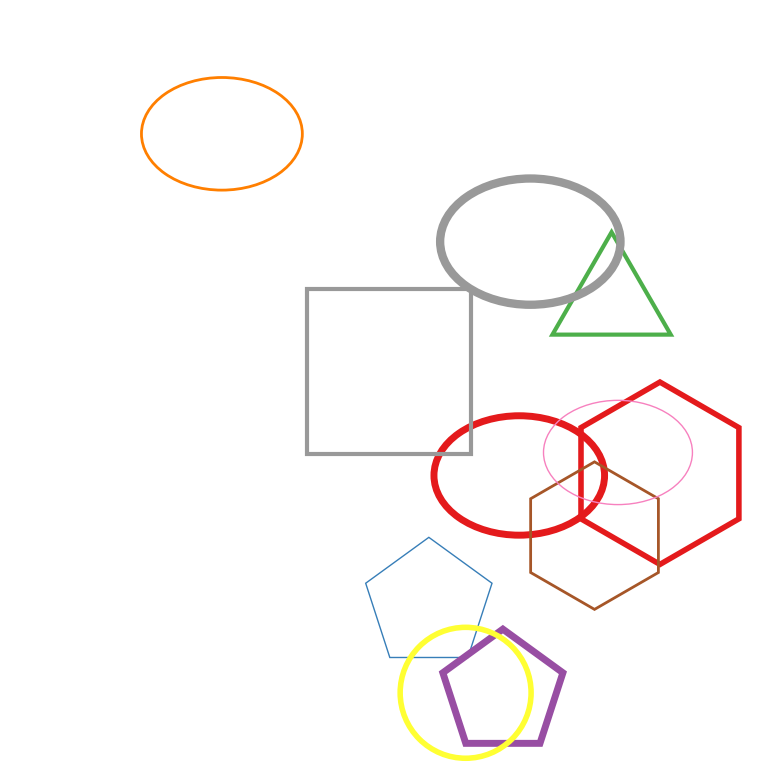[{"shape": "hexagon", "thickness": 2, "radius": 0.59, "center": [0.857, 0.385]}, {"shape": "oval", "thickness": 2.5, "radius": 0.55, "center": [0.674, 0.383]}, {"shape": "pentagon", "thickness": 0.5, "radius": 0.43, "center": [0.557, 0.216]}, {"shape": "triangle", "thickness": 1.5, "radius": 0.44, "center": [0.794, 0.61]}, {"shape": "pentagon", "thickness": 2.5, "radius": 0.41, "center": [0.653, 0.101]}, {"shape": "oval", "thickness": 1, "radius": 0.52, "center": [0.288, 0.826]}, {"shape": "circle", "thickness": 2, "radius": 0.43, "center": [0.605, 0.1]}, {"shape": "hexagon", "thickness": 1, "radius": 0.48, "center": [0.772, 0.304]}, {"shape": "oval", "thickness": 0.5, "radius": 0.48, "center": [0.803, 0.412]}, {"shape": "square", "thickness": 1.5, "radius": 0.53, "center": [0.505, 0.517]}, {"shape": "oval", "thickness": 3, "radius": 0.59, "center": [0.689, 0.686]}]